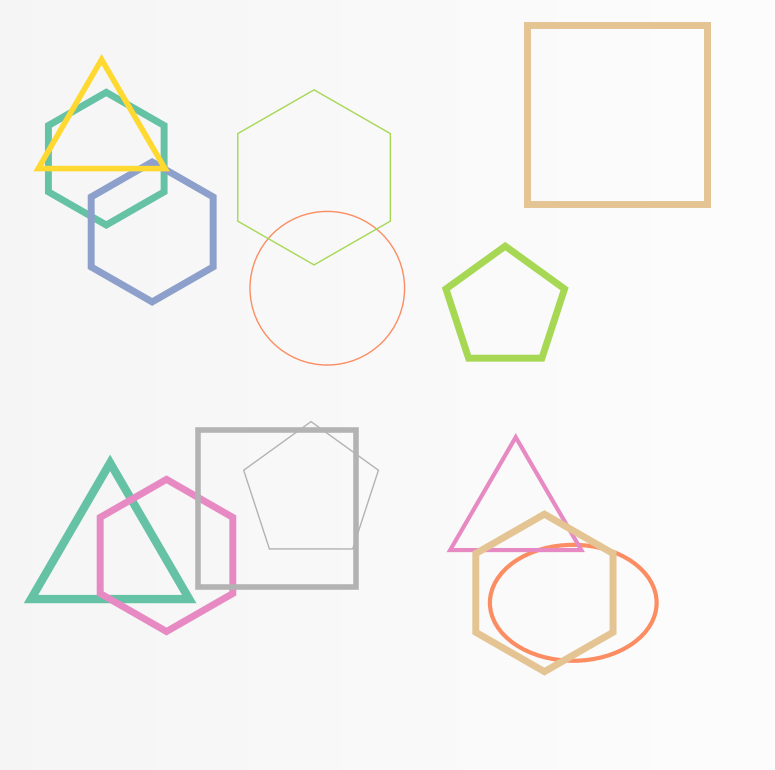[{"shape": "hexagon", "thickness": 2.5, "radius": 0.43, "center": [0.137, 0.794]}, {"shape": "triangle", "thickness": 3, "radius": 0.59, "center": [0.142, 0.281]}, {"shape": "circle", "thickness": 0.5, "radius": 0.5, "center": [0.422, 0.626]}, {"shape": "oval", "thickness": 1.5, "radius": 0.54, "center": [0.74, 0.217]}, {"shape": "hexagon", "thickness": 2.5, "radius": 0.45, "center": [0.196, 0.699]}, {"shape": "hexagon", "thickness": 2.5, "radius": 0.49, "center": [0.215, 0.279]}, {"shape": "triangle", "thickness": 1.5, "radius": 0.49, "center": [0.665, 0.334]}, {"shape": "pentagon", "thickness": 2.5, "radius": 0.4, "center": [0.652, 0.6]}, {"shape": "hexagon", "thickness": 0.5, "radius": 0.57, "center": [0.405, 0.77]}, {"shape": "triangle", "thickness": 2, "radius": 0.47, "center": [0.131, 0.828]}, {"shape": "hexagon", "thickness": 2.5, "radius": 0.51, "center": [0.702, 0.23]}, {"shape": "square", "thickness": 2.5, "radius": 0.58, "center": [0.796, 0.851]}, {"shape": "square", "thickness": 2, "radius": 0.51, "center": [0.357, 0.339]}, {"shape": "pentagon", "thickness": 0.5, "radius": 0.46, "center": [0.401, 0.361]}]